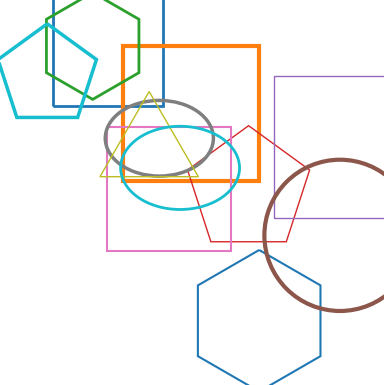[{"shape": "hexagon", "thickness": 1.5, "radius": 0.92, "center": [0.673, 0.167]}, {"shape": "square", "thickness": 2, "radius": 0.72, "center": [0.281, 0.869]}, {"shape": "square", "thickness": 3, "radius": 0.88, "center": [0.496, 0.704]}, {"shape": "hexagon", "thickness": 2, "radius": 0.69, "center": [0.241, 0.881]}, {"shape": "pentagon", "thickness": 1, "radius": 0.83, "center": [0.646, 0.507]}, {"shape": "square", "thickness": 1, "radius": 0.92, "center": [0.895, 0.618]}, {"shape": "circle", "thickness": 3, "radius": 0.98, "center": [0.883, 0.389]}, {"shape": "square", "thickness": 1.5, "radius": 0.81, "center": [0.439, 0.509]}, {"shape": "oval", "thickness": 2.5, "radius": 0.7, "center": [0.414, 0.641]}, {"shape": "triangle", "thickness": 1, "radius": 0.74, "center": [0.387, 0.615]}, {"shape": "oval", "thickness": 2, "radius": 0.77, "center": [0.468, 0.564]}, {"shape": "pentagon", "thickness": 2.5, "radius": 0.67, "center": [0.123, 0.804]}]